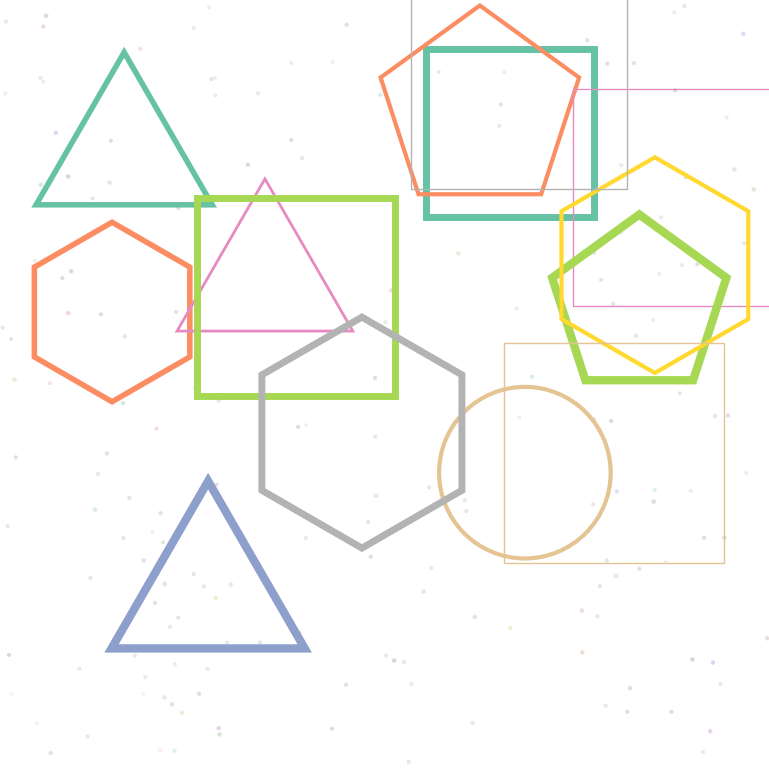[{"shape": "triangle", "thickness": 2, "radius": 0.66, "center": [0.161, 0.8]}, {"shape": "square", "thickness": 2.5, "radius": 0.55, "center": [0.662, 0.827]}, {"shape": "pentagon", "thickness": 1.5, "radius": 0.68, "center": [0.623, 0.857]}, {"shape": "hexagon", "thickness": 2, "radius": 0.58, "center": [0.146, 0.595]}, {"shape": "triangle", "thickness": 3, "radius": 0.72, "center": [0.27, 0.23]}, {"shape": "square", "thickness": 0.5, "radius": 0.7, "center": [0.884, 0.744]}, {"shape": "triangle", "thickness": 1, "radius": 0.66, "center": [0.344, 0.636]}, {"shape": "square", "thickness": 2.5, "radius": 0.64, "center": [0.384, 0.614]}, {"shape": "pentagon", "thickness": 3, "radius": 0.59, "center": [0.83, 0.602]}, {"shape": "hexagon", "thickness": 1.5, "radius": 0.7, "center": [0.851, 0.656]}, {"shape": "square", "thickness": 0.5, "radius": 0.71, "center": [0.797, 0.411]}, {"shape": "circle", "thickness": 1.5, "radius": 0.56, "center": [0.682, 0.386]}, {"shape": "square", "thickness": 0.5, "radius": 0.7, "center": [0.674, 0.895]}, {"shape": "hexagon", "thickness": 2.5, "radius": 0.75, "center": [0.47, 0.438]}]